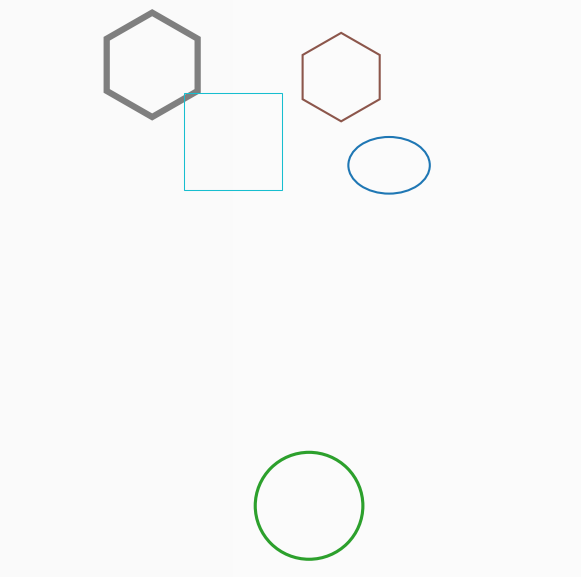[{"shape": "oval", "thickness": 1, "radius": 0.35, "center": [0.669, 0.713]}, {"shape": "circle", "thickness": 1.5, "radius": 0.46, "center": [0.532, 0.123]}, {"shape": "hexagon", "thickness": 1, "radius": 0.38, "center": [0.587, 0.866]}, {"shape": "hexagon", "thickness": 3, "radius": 0.45, "center": [0.262, 0.887]}, {"shape": "square", "thickness": 0.5, "radius": 0.42, "center": [0.401, 0.754]}]